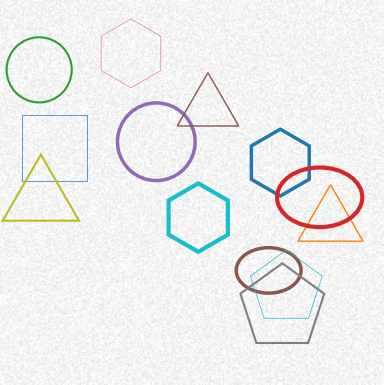[{"shape": "hexagon", "thickness": 2.5, "radius": 0.43, "center": [0.728, 0.578]}, {"shape": "square", "thickness": 0.5, "radius": 0.42, "center": [0.141, 0.615]}, {"shape": "triangle", "thickness": 1, "radius": 0.49, "center": [0.858, 0.422]}, {"shape": "circle", "thickness": 1.5, "radius": 0.42, "center": [0.102, 0.819]}, {"shape": "oval", "thickness": 3, "radius": 0.55, "center": [0.83, 0.487]}, {"shape": "circle", "thickness": 2.5, "radius": 0.5, "center": [0.406, 0.632]}, {"shape": "triangle", "thickness": 1, "radius": 0.46, "center": [0.54, 0.719]}, {"shape": "oval", "thickness": 2.5, "radius": 0.42, "center": [0.698, 0.298]}, {"shape": "hexagon", "thickness": 0.5, "radius": 0.45, "center": [0.34, 0.861]}, {"shape": "pentagon", "thickness": 1.5, "radius": 0.57, "center": [0.733, 0.202]}, {"shape": "triangle", "thickness": 1.5, "radius": 0.57, "center": [0.106, 0.484]}, {"shape": "pentagon", "thickness": 0.5, "radius": 0.49, "center": [0.744, 0.253]}, {"shape": "hexagon", "thickness": 3, "radius": 0.44, "center": [0.515, 0.435]}]